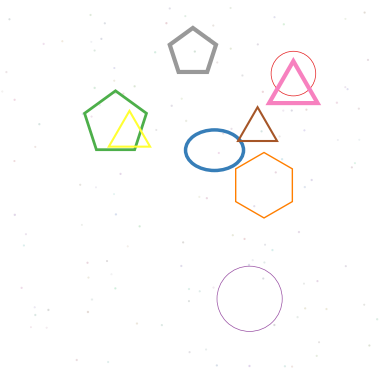[{"shape": "circle", "thickness": 0.5, "radius": 0.29, "center": [0.762, 0.809]}, {"shape": "oval", "thickness": 2.5, "radius": 0.38, "center": [0.557, 0.61]}, {"shape": "pentagon", "thickness": 2, "radius": 0.42, "center": [0.3, 0.68]}, {"shape": "circle", "thickness": 0.5, "radius": 0.42, "center": [0.648, 0.224]}, {"shape": "hexagon", "thickness": 1, "radius": 0.42, "center": [0.686, 0.519]}, {"shape": "triangle", "thickness": 1.5, "radius": 0.31, "center": [0.336, 0.65]}, {"shape": "triangle", "thickness": 1.5, "radius": 0.29, "center": [0.669, 0.663]}, {"shape": "triangle", "thickness": 3, "radius": 0.36, "center": [0.762, 0.769]}, {"shape": "pentagon", "thickness": 3, "radius": 0.32, "center": [0.501, 0.864]}]